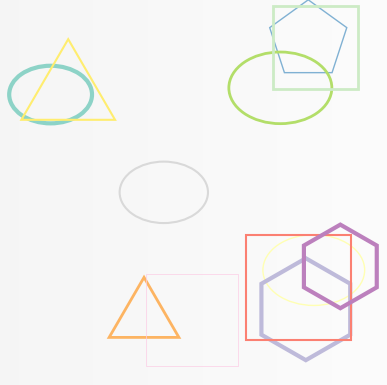[{"shape": "oval", "thickness": 3, "radius": 0.53, "center": [0.131, 0.754]}, {"shape": "oval", "thickness": 1, "radius": 0.66, "center": [0.81, 0.299]}, {"shape": "hexagon", "thickness": 3, "radius": 0.66, "center": [0.789, 0.197]}, {"shape": "square", "thickness": 1.5, "radius": 0.68, "center": [0.77, 0.253]}, {"shape": "pentagon", "thickness": 1, "radius": 0.52, "center": [0.795, 0.896]}, {"shape": "triangle", "thickness": 2, "radius": 0.52, "center": [0.372, 0.176]}, {"shape": "oval", "thickness": 2, "radius": 0.66, "center": [0.723, 0.772]}, {"shape": "square", "thickness": 0.5, "radius": 0.59, "center": [0.496, 0.169]}, {"shape": "oval", "thickness": 1.5, "radius": 0.57, "center": [0.423, 0.5]}, {"shape": "hexagon", "thickness": 3, "radius": 0.54, "center": [0.878, 0.308]}, {"shape": "square", "thickness": 2, "radius": 0.54, "center": [0.814, 0.876]}, {"shape": "triangle", "thickness": 1.5, "radius": 0.7, "center": [0.176, 0.759]}]